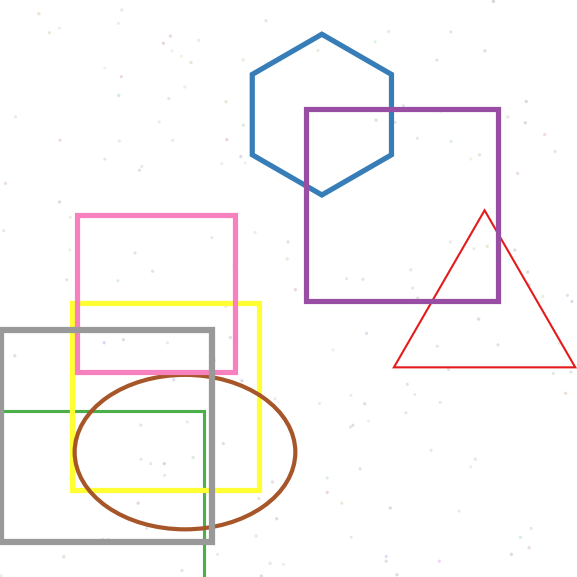[{"shape": "triangle", "thickness": 1, "radius": 0.91, "center": [0.839, 0.454]}, {"shape": "hexagon", "thickness": 2.5, "radius": 0.7, "center": [0.557, 0.801]}, {"shape": "square", "thickness": 1.5, "radius": 0.89, "center": [0.174, 0.108]}, {"shape": "square", "thickness": 2.5, "radius": 0.83, "center": [0.696, 0.644]}, {"shape": "square", "thickness": 2.5, "radius": 0.81, "center": [0.287, 0.313]}, {"shape": "oval", "thickness": 2, "radius": 0.96, "center": [0.32, 0.216]}, {"shape": "square", "thickness": 2.5, "radius": 0.68, "center": [0.27, 0.491]}, {"shape": "square", "thickness": 3, "radius": 0.92, "center": [0.184, 0.245]}]